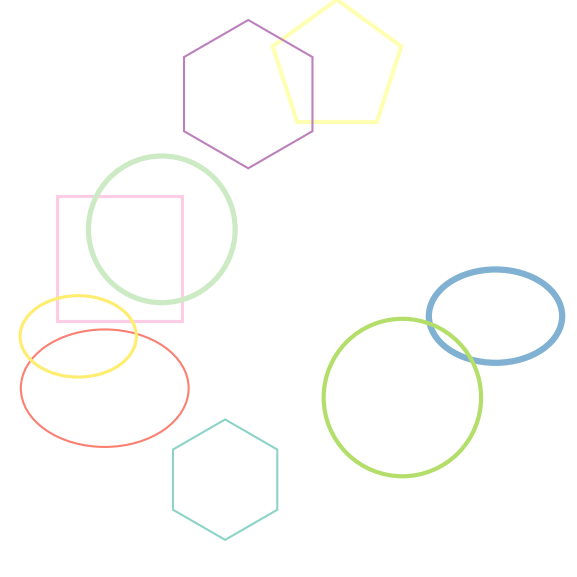[{"shape": "hexagon", "thickness": 1, "radius": 0.52, "center": [0.39, 0.169]}, {"shape": "pentagon", "thickness": 2, "radius": 0.59, "center": [0.583, 0.883]}, {"shape": "oval", "thickness": 1, "radius": 0.73, "center": [0.181, 0.327]}, {"shape": "oval", "thickness": 3, "radius": 0.58, "center": [0.858, 0.452]}, {"shape": "circle", "thickness": 2, "radius": 0.68, "center": [0.697, 0.311]}, {"shape": "square", "thickness": 1.5, "radius": 0.54, "center": [0.207, 0.551]}, {"shape": "hexagon", "thickness": 1, "radius": 0.64, "center": [0.43, 0.836]}, {"shape": "circle", "thickness": 2.5, "radius": 0.64, "center": [0.28, 0.602]}, {"shape": "oval", "thickness": 1.5, "radius": 0.5, "center": [0.135, 0.417]}]